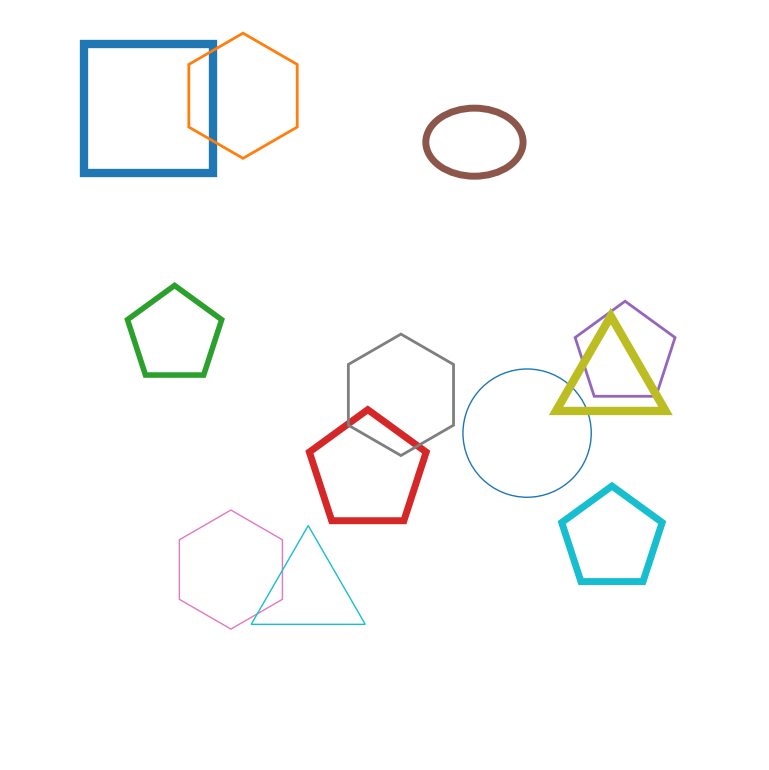[{"shape": "circle", "thickness": 0.5, "radius": 0.42, "center": [0.685, 0.438]}, {"shape": "square", "thickness": 3, "radius": 0.42, "center": [0.193, 0.859]}, {"shape": "hexagon", "thickness": 1, "radius": 0.41, "center": [0.316, 0.876]}, {"shape": "pentagon", "thickness": 2, "radius": 0.32, "center": [0.227, 0.565]}, {"shape": "pentagon", "thickness": 2.5, "radius": 0.4, "center": [0.478, 0.388]}, {"shape": "pentagon", "thickness": 1, "radius": 0.34, "center": [0.812, 0.541]}, {"shape": "oval", "thickness": 2.5, "radius": 0.32, "center": [0.616, 0.815]}, {"shape": "hexagon", "thickness": 0.5, "radius": 0.39, "center": [0.3, 0.26]}, {"shape": "hexagon", "thickness": 1, "radius": 0.39, "center": [0.521, 0.487]}, {"shape": "triangle", "thickness": 3, "radius": 0.41, "center": [0.793, 0.507]}, {"shape": "pentagon", "thickness": 2.5, "radius": 0.34, "center": [0.795, 0.3]}, {"shape": "triangle", "thickness": 0.5, "radius": 0.43, "center": [0.4, 0.232]}]